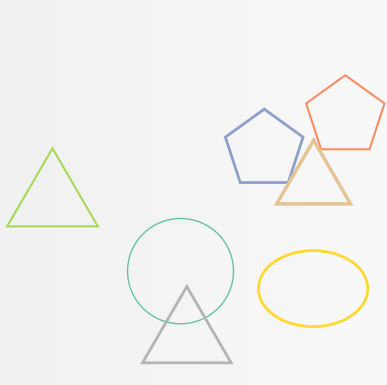[{"shape": "circle", "thickness": 1, "radius": 0.68, "center": [0.466, 0.296]}, {"shape": "pentagon", "thickness": 1.5, "radius": 0.53, "center": [0.891, 0.698]}, {"shape": "pentagon", "thickness": 2, "radius": 0.53, "center": [0.682, 0.611]}, {"shape": "triangle", "thickness": 1.5, "radius": 0.68, "center": [0.135, 0.48]}, {"shape": "oval", "thickness": 2, "radius": 0.71, "center": [0.808, 0.25]}, {"shape": "triangle", "thickness": 2.5, "radius": 0.55, "center": [0.809, 0.525]}, {"shape": "triangle", "thickness": 2, "radius": 0.66, "center": [0.482, 0.124]}]